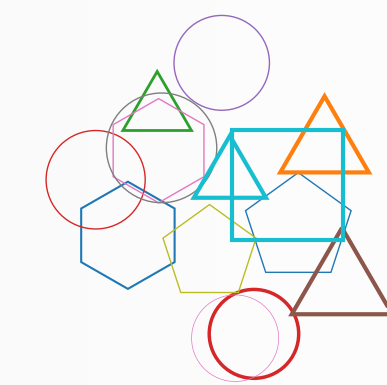[{"shape": "hexagon", "thickness": 1.5, "radius": 0.7, "center": [0.33, 0.389]}, {"shape": "pentagon", "thickness": 1, "radius": 0.72, "center": [0.77, 0.409]}, {"shape": "triangle", "thickness": 3, "radius": 0.66, "center": [0.838, 0.618]}, {"shape": "triangle", "thickness": 2, "radius": 0.51, "center": [0.406, 0.712]}, {"shape": "circle", "thickness": 2.5, "radius": 0.58, "center": [0.655, 0.133]}, {"shape": "circle", "thickness": 1, "radius": 0.64, "center": [0.247, 0.533]}, {"shape": "circle", "thickness": 1, "radius": 0.62, "center": [0.572, 0.837]}, {"shape": "triangle", "thickness": 3, "radius": 0.75, "center": [0.883, 0.259]}, {"shape": "circle", "thickness": 0.5, "radius": 0.56, "center": [0.607, 0.122]}, {"shape": "hexagon", "thickness": 1, "radius": 0.68, "center": [0.409, 0.609]}, {"shape": "circle", "thickness": 1, "radius": 0.71, "center": [0.417, 0.616]}, {"shape": "pentagon", "thickness": 1, "radius": 0.63, "center": [0.541, 0.342]}, {"shape": "square", "thickness": 3, "radius": 0.71, "center": [0.742, 0.519]}, {"shape": "triangle", "thickness": 3, "radius": 0.54, "center": [0.593, 0.54]}]